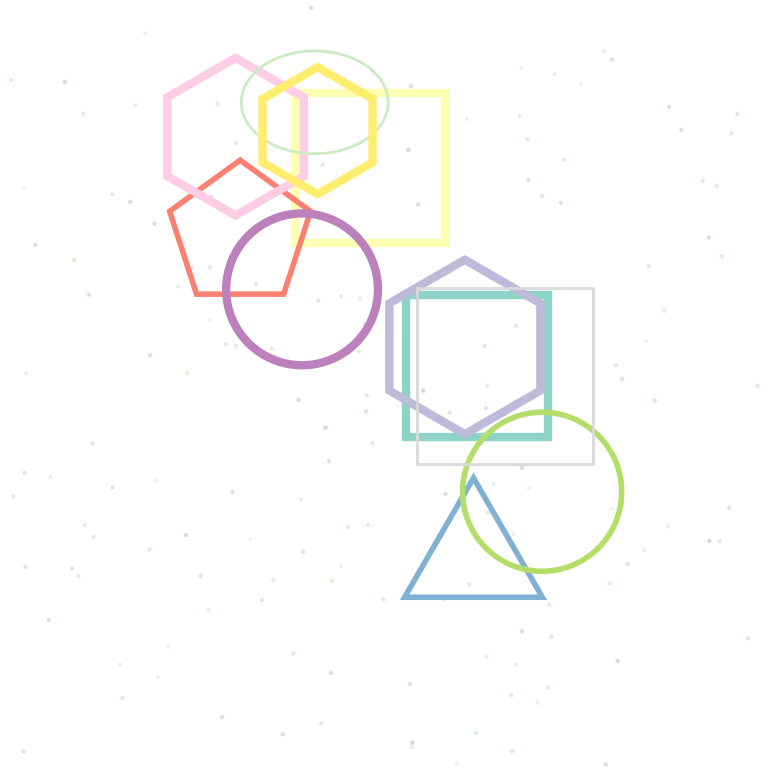[{"shape": "square", "thickness": 3, "radius": 0.46, "center": [0.62, 0.525]}, {"shape": "square", "thickness": 3, "radius": 0.49, "center": [0.481, 0.782]}, {"shape": "hexagon", "thickness": 3, "radius": 0.57, "center": [0.604, 0.549]}, {"shape": "pentagon", "thickness": 2, "radius": 0.48, "center": [0.312, 0.696]}, {"shape": "triangle", "thickness": 2, "radius": 0.52, "center": [0.615, 0.276]}, {"shape": "circle", "thickness": 2, "radius": 0.52, "center": [0.704, 0.361]}, {"shape": "hexagon", "thickness": 3, "radius": 0.51, "center": [0.306, 0.822]}, {"shape": "square", "thickness": 1, "radius": 0.57, "center": [0.656, 0.512]}, {"shape": "circle", "thickness": 3, "radius": 0.49, "center": [0.392, 0.624]}, {"shape": "oval", "thickness": 1, "radius": 0.48, "center": [0.409, 0.867]}, {"shape": "hexagon", "thickness": 3, "radius": 0.41, "center": [0.412, 0.83]}]